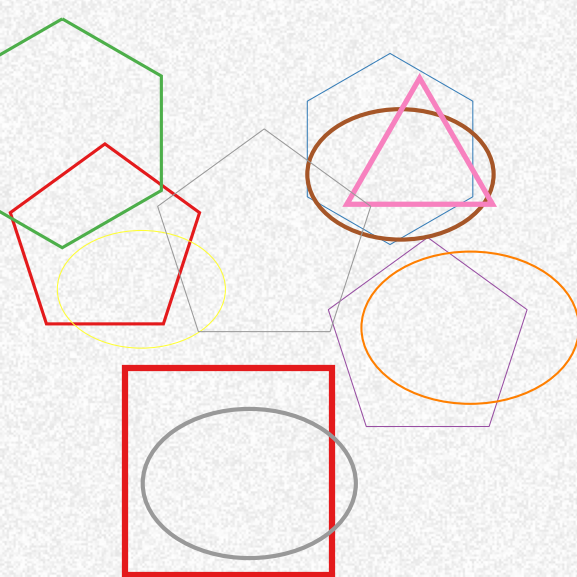[{"shape": "square", "thickness": 3, "radius": 0.9, "center": [0.396, 0.183]}, {"shape": "pentagon", "thickness": 1.5, "radius": 0.86, "center": [0.182, 0.578]}, {"shape": "hexagon", "thickness": 0.5, "radius": 0.83, "center": [0.675, 0.741]}, {"shape": "hexagon", "thickness": 1.5, "radius": 0.99, "center": [0.108, 0.768]}, {"shape": "pentagon", "thickness": 0.5, "radius": 0.9, "center": [0.741, 0.407]}, {"shape": "oval", "thickness": 1, "radius": 0.94, "center": [0.814, 0.432]}, {"shape": "oval", "thickness": 0.5, "radius": 0.73, "center": [0.245, 0.498]}, {"shape": "oval", "thickness": 2, "radius": 0.81, "center": [0.693, 0.697]}, {"shape": "triangle", "thickness": 2.5, "radius": 0.73, "center": [0.727, 0.718]}, {"shape": "pentagon", "thickness": 0.5, "radius": 0.97, "center": [0.457, 0.582]}, {"shape": "oval", "thickness": 2, "radius": 0.92, "center": [0.432, 0.162]}]